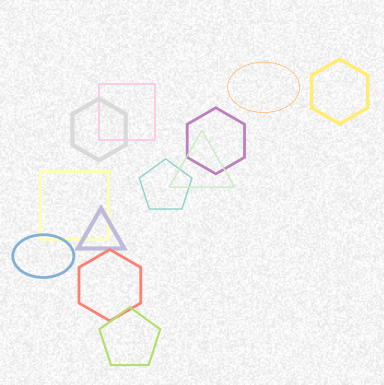[{"shape": "pentagon", "thickness": 1, "radius": 0.36, "center": [0.43, 0.515]}, {"shape": "square", "thickness": 2, "radius": 0.44, "center": [0.191, 0.467]}, {"shape": "triangle", "thickness": 3, "radius": 0.35, "center": [0.263, 0.389]}, {"shape": "hexagon", "thickness": 2, "radius": 0.46, "center": [0.285, 0.259]}, {"shape": "oval", "thickness": 2, "radius": 0.4, "center": [0.113, 0.335]}, {"shape": "oval", "thickness": 0.5, "radius": 0.47, "center": [0.685, 0.773]}, {"shape": "pentagon", "thickness": 1.5, "radius": 0.42, "center": [0.337, 0.119]}, {"shape": "square", "thickness": 1.5, "radius": 0.36, "center": [0.33, 0.709]}, {"shape": "hexagon", "thickness": 3, "radius": 0.4, "center": [0.257, 0.664]}, {"shape": "hexagon", "thickness": 2, "radius": 0.43, "center": [0.561, 0.634]}, {"shape": "triangle", "thickness": 1, "radius": 0.49, "center": [0.524, 0.563]}, {"shape": "hexagon", "thickness": 2.5, "radius": 0.42, "center": [0.882, 0.762]}]